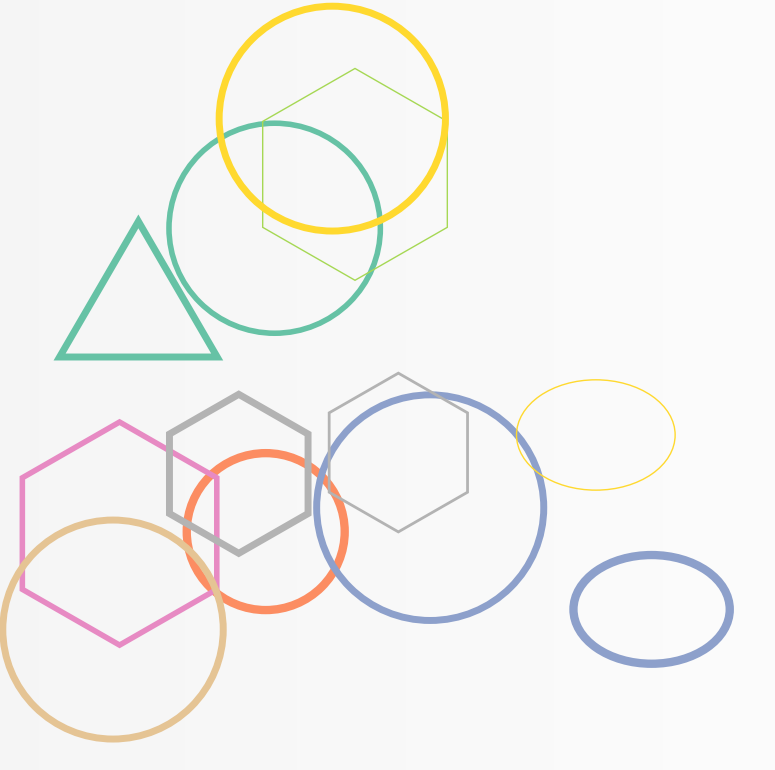[{"shape": "triangle", "thickness": 2.5, "radius": 0.59, "center": [0.179, 0.595]}, {"shape": "circle", "thickness": 2, "radius": 0.68, "center": [0.354, 0.704]}, {"shape": "circle", "thickness": 3, "radius": 0.51, "center": [0.343, 0.31]}, {"shape": "circle", "thickness": 2.5, "radius": 0.73, "center": [0.555, 0.341]}, {"shape": "oval", "thickness": 3, "radius": 0.5, "center": [0.841, 0.209]}, {"shape": "hexagon", "thickness": 2, "radius": 0.72, "center": [0.154, 0.307]}, {"shape": "hexagon", "thickness": 0.5, "radius": 0.69, "center": [0.458, 0.774]}, {"shape": "oval", "thickness": 0.5, "radius": 0.51, "center": [0.769, 0.435]}, {"shape": "circle", "thickness": 2.5, "radius": 0.73, "center": [0.429, 0.846]}, {"shape": "circle", "thickness": 2.5, "radius": 0.71, "center": [0.146, 0.182]}, {"shape": "hexagon", "thickness": 1, "radius": 0.52, "center": [0.514, 0.412]}, {"shape": "hexagon", "thickness": 2.5, "radius": 0.52, "center": [0.308, 0.385]}]